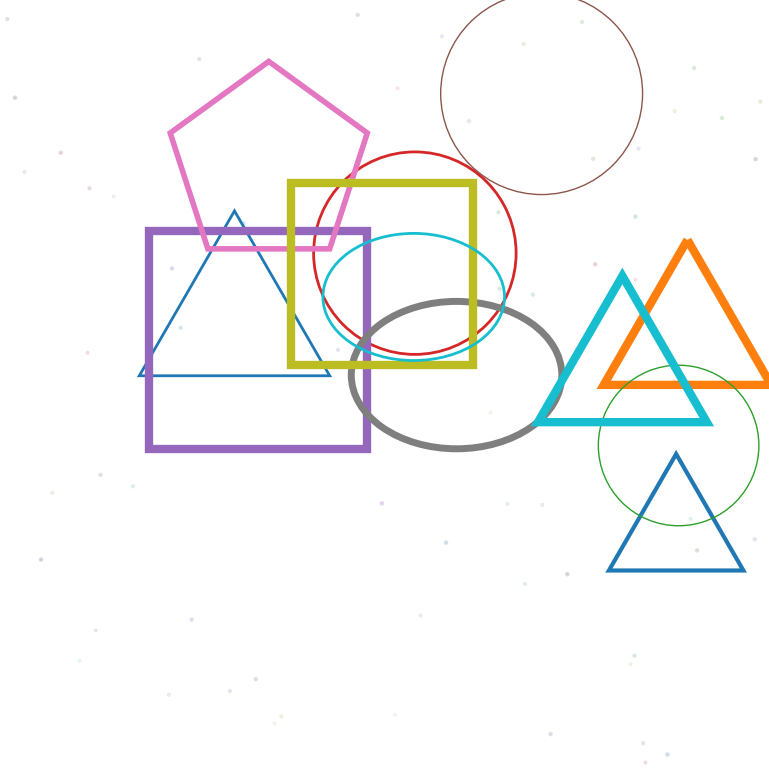[{"shape": "triangle", "thickness": 1.5, "radius": 0.5, "center": [0.878, 0.31]}, {"shape": "triangle", "thickness": 1, "radius": 0.71, "center": [0.305, 0.583]}, {"shape": "triangle", "thickness": 3, "radius": 0.63, "center": [0.893, 0.563]}, {"shape": "circle", "thickness": 0.5, "radius": 0.52, "center": [0.881, 0.421]}, {"shape": "circle", "thickness": 1, "radius": 0.66, "center": [0.539, 0.671]}, {"shape": "square", "thickness": 3, "radius": 0.71, "center": [0.335, 0.559]}, {"shape": "circle", "thickness": 0.5, "radius": 0.66, "center": [0.703, 0.878]}, {"shape": "pentagon", "thickness": 2, "radius": 0.67, "center": [0.349, 0.786]}, {"shape": "oval", "thickness": 2.5, "radius": 0.68, "center": [0.593, 0.513]}, {"shape": "square", "thickness": 3, "radius": 0.59, "center": [0.497, 0.644]}, {"shape": "oval", "thickness": 1, "radius": 0.59, "center": [0.537, 0.614]}, {"shape": "triangle", "thickness": 3, "radius": 0.63, "center": [0.808, 0.515]}]